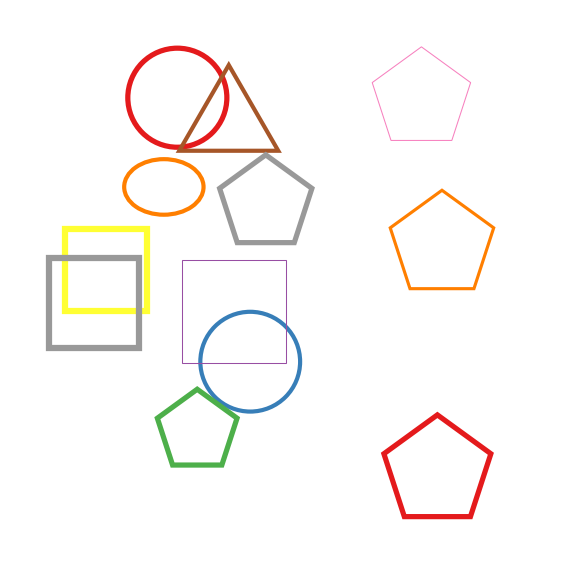[{"shape": "pentagon", "thickness": 2.5, "radius": 0.49, "center": [0.757, 0.183]}, {"shape": "circle", "thickness": 2.5, "radius": 0.43, "center": [0.307, 0.83]}, {"shape": "circle", "thickness": 2, "radius": 0.43, "center": [0.433, 0.373]}, {"shape": "pentagon", "thickness": 2.5, "radius": 0.36, "center": [0.341, 0.253]}, {"shape": "square", "thickness": 0.5, "radius": 0.45, "center": [0.405, 0.46]}, {"shape": "pentagon", "thickness": 1.5, "radius": 0.47, "center": [0.765, 0.575]}, {"shape": "oval", "thickness": 2, "radius": 0.34, "center": [0.284, 0.675]}, {"shape": "square", "thickness": 3, "radius": 0.35, "center": [0.184, 0.532]}, {"shape": "triangle", "thickness": 2, "radius": 0.49, "center": [0.396, 0.788]}, {"shape": "pentagon", "thickness": 0.5, "radius": 0.45, "center": [0.73, 0.828]}, {"shape": "square", "thickness": 3, "radius": 0.39, "center": [0.163, 0.474]}, {"shape": "pentagon", "thickness": 2.5, "radius": 0.42, "center": [0.46, 0.647]}]